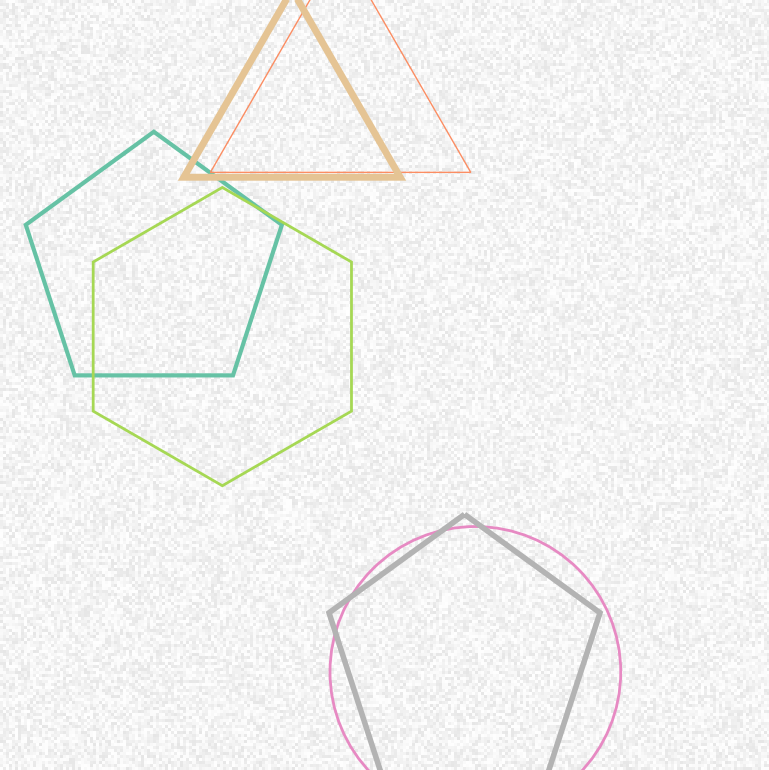[{"shape": "pentagon", "thickness": 1.5, "radius": 0.87, "center": [0.2, 0.654]}, {"shape": "triangle", "thickness": 0.5, "radius": 0.98, "center": [0.442, 0.874]}, {"shape": "circle", "thickness": 1, "radius": 0.94, "center": [0.617, 0.127]}, {"shape": "hexagon", "thickness": 1, "radius": 0.97, "center": [0.289, 0.563]}, {"shape": "triangle", "thickness": 2.5, "radius": 0.81, "center": [0.379, 0.851]}, {"shape": "pentagon", "thickness": 2, "radius": 0.93, "center": [0.603, 0.147]}]